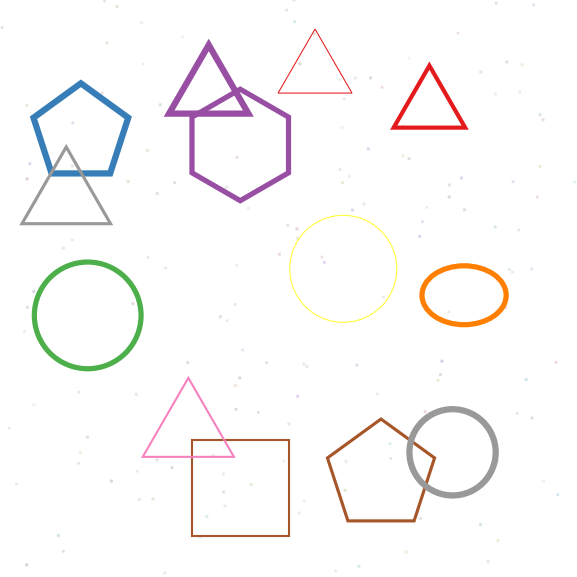[{"shape": "triangle", "thickness": 0.5, "radius": 0.37, "center": [0.546, 0.875]}, {"shape": "triangle", "thickness": 2, "radius": 0.36, "center": [0.744, 0.814]}, {"shape": "pentagon", "thickness": 3, "radius": 0.43, "center": [0.14, 0.769]}, {"shape": "circle", "thickness": 2.5, "radius": 0.46, "center": [0.152, 0.453]}, {"shape": "triangle", "thickness": 3, "radius": 0.4, "center": [0.361, 0.842]}, {"shape": "hexagon", "thickness": 2.5, "radius": 0.48, "center": [0.416, 0.748]}, {"shape": "oval", "thickness": 2.5, "radius": 0.36, "center": [0.804, 0.488]}, {"shape": "circle", "thickness": 0.5, "radius": 0.46, "center": [0.594, 0.534]}, {"shape": "square", "thickness": 1, "radius": 0.42, "center": [0.416, 0.154]}, {"shape": "pentagon", "thickness": 1.5, "radius": 0.49, "center": [0.66, 0.176]}, {"shape": "triangle", "thickness": 1, "radius": 0.46, "center": [0.326, 0.254]}, {"shape": "circle", "thickness": 3, "radius": 0.37, "center": [0.784, 0.216]}, {"shape": "triangle", "thickness": 1.5, "radius": 0.44, "center": [0.115, 0.656]}]